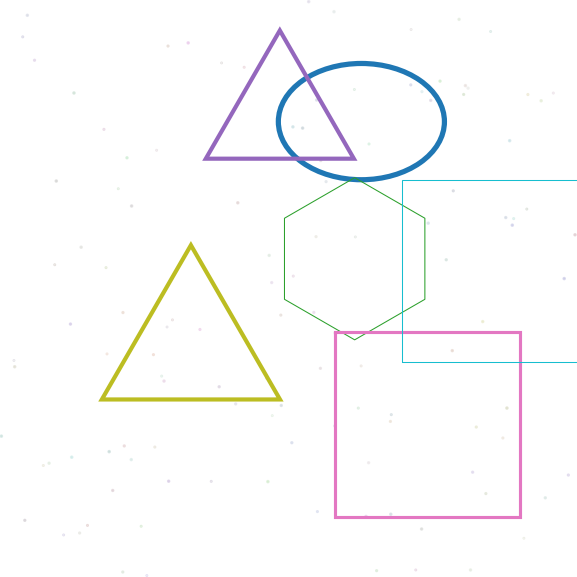[{"shape": "oval", "thickness": 2.5, "radius": 0.72, "center": [0.626, 0.789]}, {"shape": "hexagon", "thickness": 0.5, "radius": 0.7, "center": [0.614, 0.551]}, {"shape": "triangle", "thickness": 2, "radius": 0.74, "center": [0.485, 0.798]}, {"shape": "square", "thickness": 1.5, "radius": 0.8, "center": [0.74, 0.264]}, {"shape": "triangle", "thickness": 2, "radius": 0.89, "center": [0.331, 0.396]}, {"shape": "square", "thickness": 0.5, "radius": 0.79, "center": [0.854, 0.53]}]